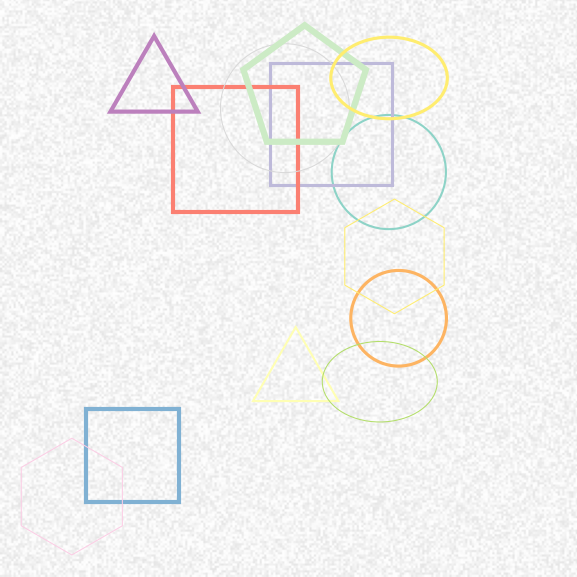[{"shape": "circle", "thickness": 1, "radius": 0.49, "center": [0.673, 0.701]}, {"shape": "triangle", "thickness": 1, "radius": 0.43, "center": [0.512, 0.347]}, {"shape": "square", "thickness": 1.5, "radius": 0.53, "center": [0.573, 0.784]}, {"shape": "square", "thickness": 2, "radius": 0.54, "center": [0.407, 0.74]}, {"shape": "square", "thickness": 2, "radius": 0.4, "center": [0.229, 0.211]}, {"shape": "circle", "thickness": 1.5, "radius": 0.41, "center": [0.69, 0.448]}, {"shape": "oval", "thickness": 0.5, "radius": 0.5, "center": [0.658, 0.338]}, {"shape": "hexagon", "thickness": 0.5, "radius": 0.51, "center": [0.124, 0.139]}, {"shape": "circle", "thickness": 0.5, "radius": 0.56, "center": [0.493, 0.812]}, {"shape": "triangle", "thickness": 2, "radius": 0.44, "center": [0.267, 0.849]}, {"shape": "pentagon", "thickness": 3, "radius": 0.56, "center": [0.528, 0.844]}, {"shape": "oval", "thickness": 1.5, "radius": 0.5, "center": [0.674, 0.864]}, {"shape": "hexagon", "thickness": 0.5, "radius": 0.5, "center": [0.683, 0.555]}]